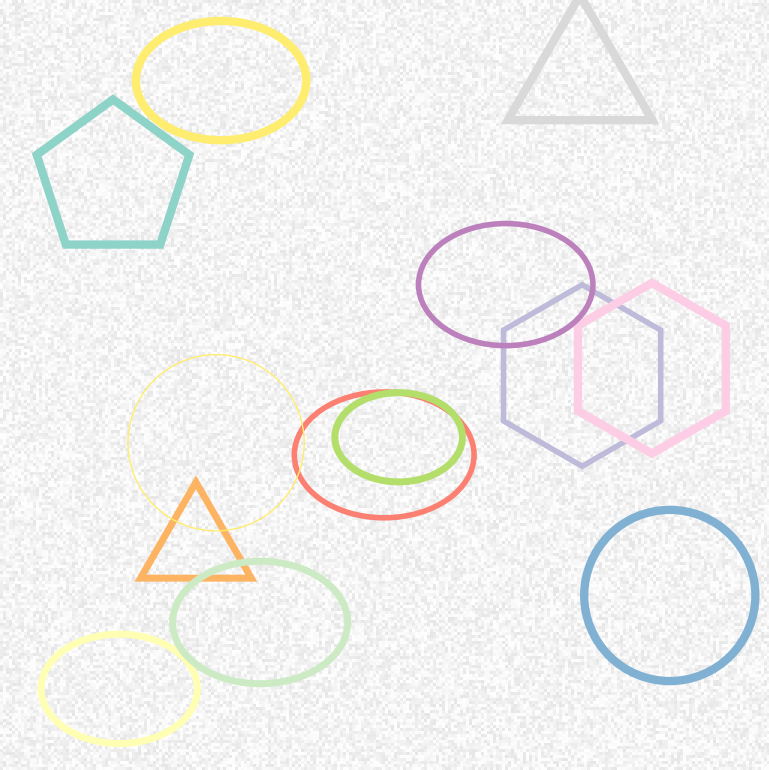[{"shape": "pentagon", "thickness": 3, "radius": 0.52, "center": [0.147, 0.767]}, {"shape": "oval", "thickness": 2.5, "radius": 0.51, "center": [0.155, 0.105]}, {"shape": "hexagon", "thickness": 2, "radius": 0.59, "center": [0.756, 0.512]}, {"shape": "oval", "thickness": 2, "radius": 0.58, "center": [0.499, 0.409]}, {"shape": "circle", "thickness": 3, "radius": 0.56, "center": [0.87, 0.227]}, {"shape": "triangle", "thickness": 2.5, "radius": 0.42, "center": [0.254, 0.291]}, {"shape": "oval", "thickness": 2.5, "radius": 0.41, "center": [0.518, 0.432]}, {"shape": "hexagon", "thickness": 3, "radius": 0.55, "center": [0.847, 0.522]}, {"shape": "triangle", "thickness": 3, "radius": 0.54, "center": [0.753, 0.898]}, {"shape": "oval", "thickness": 2, "radius": 0.57, "center": [0.657, 0.63]}, {"shape": "oval", "thickness": 2.5, "radius": 0.57, "center": [0.338, 0.192]}, {"shape": "oval", "thickness": 3, "radius": 0.55, "center": [0.287, 0.895]}, {"shape": "circle", "thickness": 0.5, "radius": 0.57, "center": [0.281, 0.425]}]